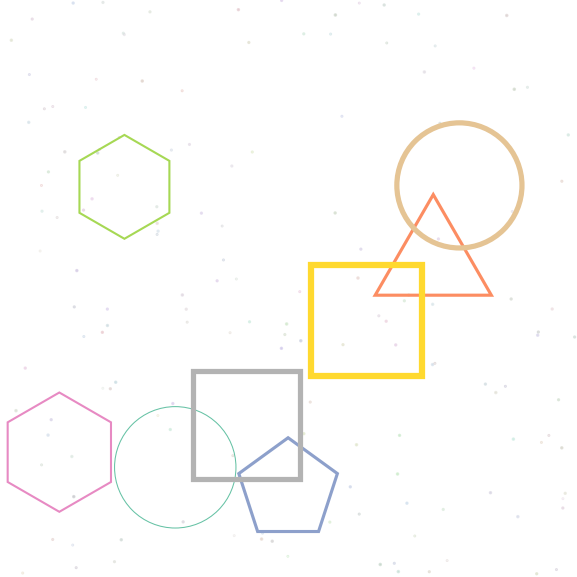[{"shape": "circle", "thickness": 0.5, "radius": 0.53, "center": [0.303, 0.19]}, {"shape": "triangle", "thickness": 1.5, "radius": 0.58, "center": [0.75, 0.546]}, {"shape": "pentagon", "thickness": 1.5, "radius": 0.45, "center": [0.499, 0.151]}, {"shape": "hexagon", "thickness": 1, "radius": 0.52, "center": [0.103, 0.216]}, {"shape": "hexagon", "thickness": 1, "radius": 0.45, "center": [0.215, 0.676]}, {"shape": "square", "thickness": 3, "radius": 0.48, "center": [0.635, 0.443]}, {"shape": "circle", "thickness": 2.5, "radius": 0.54, "center": [0.796, 0.678]}, {"shape": "square", "thickness": 2.5, "radius": 0.46, "center": [0.427, 0.263]}]